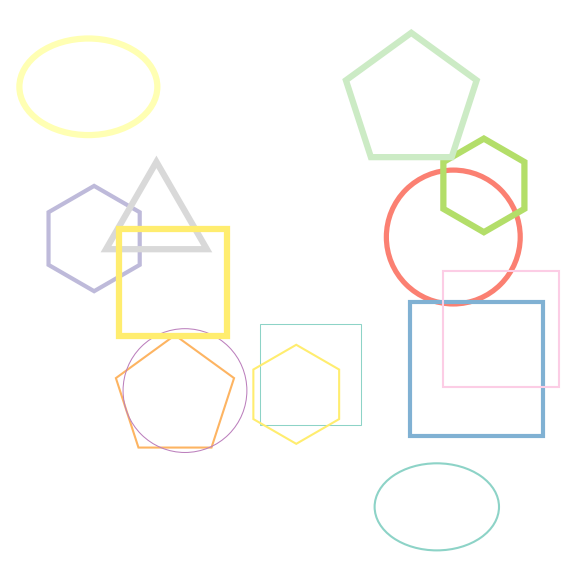[{"shape": "square", "thickness": 0.5, "radius": 0.44, "center": [0.538, 0.35]}, {"shape": "oval", "thickness": 1, "radius": 0.54, "center": [0.756, 0.121]}, {"shape": "oval", "thickness": 3, "radius": 0.6, "center": [0.153, 0.849]}, {"shape": "hexagon", "thickness": 2, "radius": 0.46, "center": [0.163, 0.586]}, {"shape": "circle", "thickness": 2.5, "radius": 0.58, "center": [0.785, 0.589]}, {"shape": "square", "thickness": 2, "radius": 0.58, "center": [0.825, 0.36]}, {"shape": "pentagon", "thickness": 1, "radius": 0.54, "center": [0.303, 0.311]}, {"shape": "hexagon", "thickness": 3, "radius": 0.41, "center": [0.838, 0.678]}, {"shape": "square", "thickness": 1, "radius": 0.5, "center": [0.867, 0.43]}, {"shape": "triangle", "thickness": 3, "radius": 0.5, "center": [0.271, 0.618]}, {"shape": "circle", "thickness": 0.5, "radius": 0.54, "center": [0.32, 0.323]}, {"shape": "pentagon", "thickness": 3, "radius": 0.6, "center": [0.712, 0.823]}, {"shape": "hexagon", "thickness": 1, "radius": 0.43, "center": [0.513, 0.316]}, {"shape": "square", "thickness": 3, "radius": 0.47, "center": [0.299, 0.51]}]